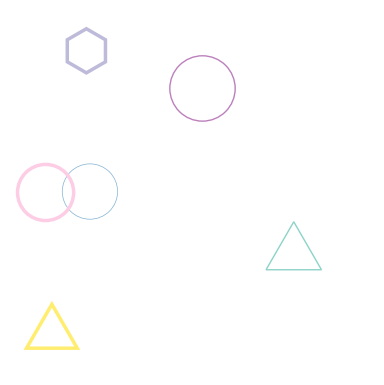[{"shape": "triangle", "thickness": 1, "radius": 0.42, "center": [0.763, 0.341]}, {"shape": "hexagon", "thickness": 2.5, "radius": 0.29, "center": [0.224, 0.868]}, {"shape": "circle", "thickness": 0.5, "radius": 0.36, "center": [0.234, 0.502]}, {"shape": "circle", "thickness": 2.5, "radius": 0.36, "center": [0.118, 0.5]}, {"shape": "circle", "thickness": 1, "radius": 0.42, "center": [0.526, 0.77]}, {"shape": "triangle", "thickness": 2.5, "radius": 0.38, "center": [0.135, 0.134]}]